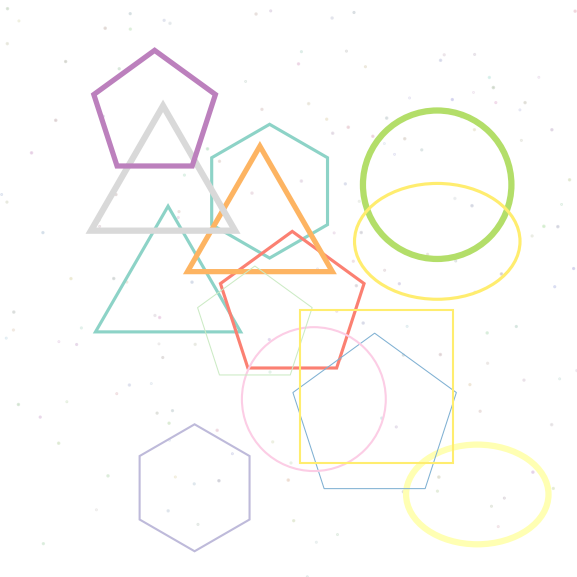[{"shape": "triangle", "thickness": 1.5, "radius": 0.73, "center": [0.291, 0.497]}, {"shape": "hexagon", "thickness": 1.5, "radius": 0.58, "center": [0.467, 0.668]}, {"shape": "oval", "thickness": 3, "radius": 0.62, "center": [0.826, 0.143]}, {"shape": "hexagon", "thickness": 1, "radius": 0.55, "center": [0.337, 0.154]}, {"shape": "pentagon", "thickness": 1.5, "radius": 0.65, "center": [0.506, 0.468]}, {"shape": "pentagon", "thickness": 0.5, "radius": 0.74, "center": [0.649, 0.273]}, {"shape": "triangle", "thickness": 2.5, "radius": 0.72, "center": [0.45, 0.601]}, {"shape": "circle", "thickness": 3, "radius": 0.64, "center": [0.757, 0.679]}, {"shape": "circle", "thickness": 1, "radius": 0.62, "center": [0.543, 0.308]}, {"shape": "triangle", "thickness": 3, "radius": 0.72, "center": [0.282, 0.672]}, {"shape": "pentagon", "thickness": 2.5, "radius": 0.55, "center": [0.268, 0.801]}, {"shape": "pentagon", "thickness": 0.5, "radius": 0.52, "center": [0.441, 0.434]}, {"shape": "square", "thickness": 1, "radius": 0.66, "center": [0.652, 0.331]}, {"shape": "oval", "thickness": 1.5, "radius": 0.72, "center": [0.757, 0.581]}]